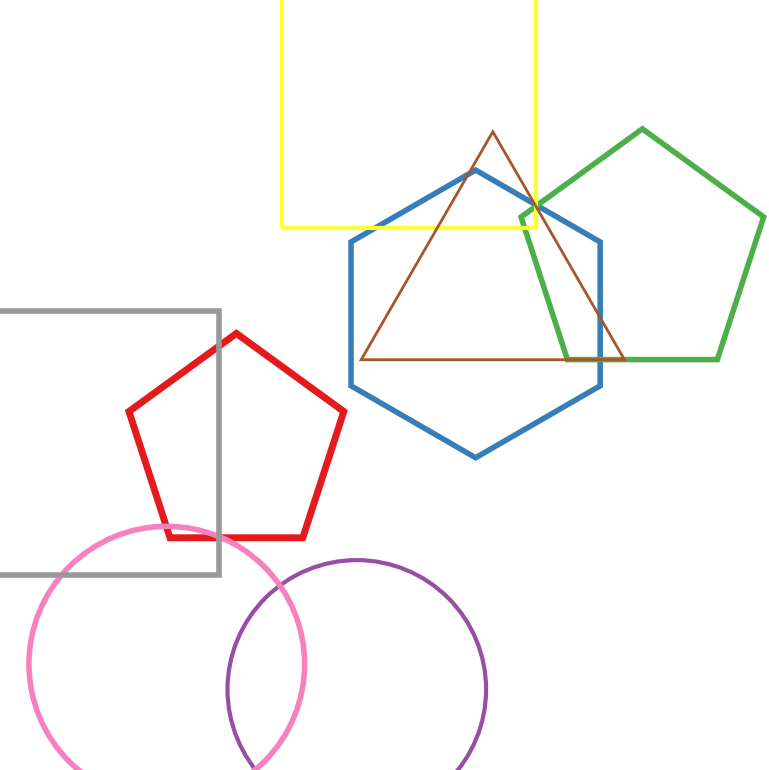[{"shape": "pentagon", "thickness": 2.5, "radius": 0.73, "center": [0.307, 0.42]}, {"shape": "hexagon", "thickness": 2, "radius": 0.93, "center": [0.618, 0.592]}, {"shape": "pentagon", "thickness": 2, "radius": 0.83, "center": [0.834, 0.667]}, {"shape": "circle", "thickness": 1.5, "radius": 0.84, "center": [0.463, 0.105]}, {"shape": "square", "thickness": 1.5, "radius": 0.82, "center": [0.531, 0.868]}, {"shape": "triangle", "thickness": 1, "radius": 0.99, "center": [0.64, 0.632]}, {"shape": "circle", "thickness": 2, "radius": 0.9, "center": [0.217, 0.137]}, {"shape": "square", "thickness": 2, "radius": 0.86, "center": [0.114, 0.425]}]